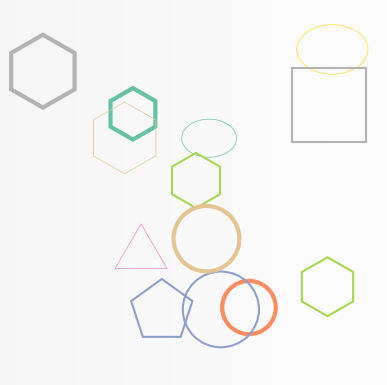[{"shape": "hexagon", "thickness": 3, "radius": 0.33, "center": [0.343, 0.704]}, {"shape": "oval", "thickness": 0.5, "radius": 0.35, "center": [0.54, 0.641]}, {"shape": "circle", "thickness": 3, "radius": 0.35, "center": [0.643, 0.201]}, {"shape": "pentagon", "thickness": 1.5, "radius": 0.42, "center": [0.417, 0.192]}, {"shape": "circle", "thickness": 1.5, "radius": 0.49, "center": [0.57, 0.196]}, {"shape": "triangle", "thickness": 0.5, "radius": 0.39, "center": [0.364, 0.341]}, {"shape": "hexagon", "thickness": 1.5, "radius": 0.36, "center": [0.506, 0.531]}, {"shape": "hexagon", "thickness": 1.5, "radius": 0.38, "center": [0.845, 0.255]}, {"shape": "oval", "thickness": 0.5, "radius": 0.46, "center": [0.858, 0.872]}, {"shape": "hexagon", "thickness": 0.5, "radius": 0.47, "center": [0.322, 0.642]}, {"shape": "circle", "thickness": 3, "radius": 0.42, "center": [0.533, 0.38]}, {"shape": "hexagon", "thickness": 3, "radius": 0.47, "center": [0.111, 0.815]}, {"shape": "square", "thickness": 1.5, "radius": 0.48, "center": [0.849, 0.727]}]